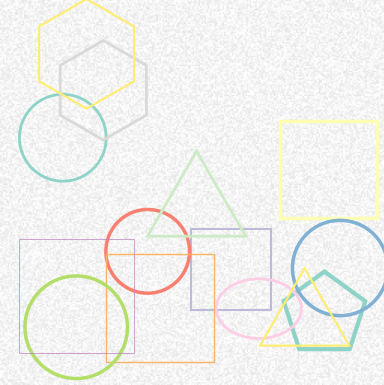[{"shape": "pentagon", "thickness": 3, "radius": 0.56, "center": [0.843, 0.183]}, {"shape": "circle", "thickness": 2, "radius": 0.56, "center": [0.163, 0.642]}, {"shape": "square", "thickness": 2.5, "radius": 0.63, "center": [0.853, 0.559]}, {"shape": "square", "thickness": 1.5, "radius": 0.52, "center": [0.6, 0.3]}, {"shape": "circle", "thickness": 2.5, "radius": 0.54, "center": [0.384, 0.347]}, {"shape": "circle", "thickness": 2.5, "radius": 0.62, "center": [0.883, 0.304]}, {"shape": "square", "thickness": 1, "radius": 0.7, "center": [0.415, 0.2]}, {"shape": "circle", "thickness": 2.5, "radius": 0.67, "center": [0.198, 0.15]}, {"shape": "oval", "thickness": 2, "radius": 0.55, "center": [0.672, 0.198]}, {"shape": "hexagon", "thickness": 2, "radius": 0.65, "center": [0.268, 0.766]}, {"shape": "square", "thickness": 0.5, "radius": 0.74, "center": [0.199, 0.23]}, {"shape": "triangle", "thickness": 2, "radius": 0.74, "center": [0.511, 0.46]}, {"shape": "triangle", "thickness": 1.5, "radius": 0.67, "center": [0.791, 0.169]}, {"shape": "hexagon", "thickness": 1.5, "radius": 0.71, "center": [0.225, 0.86]}]